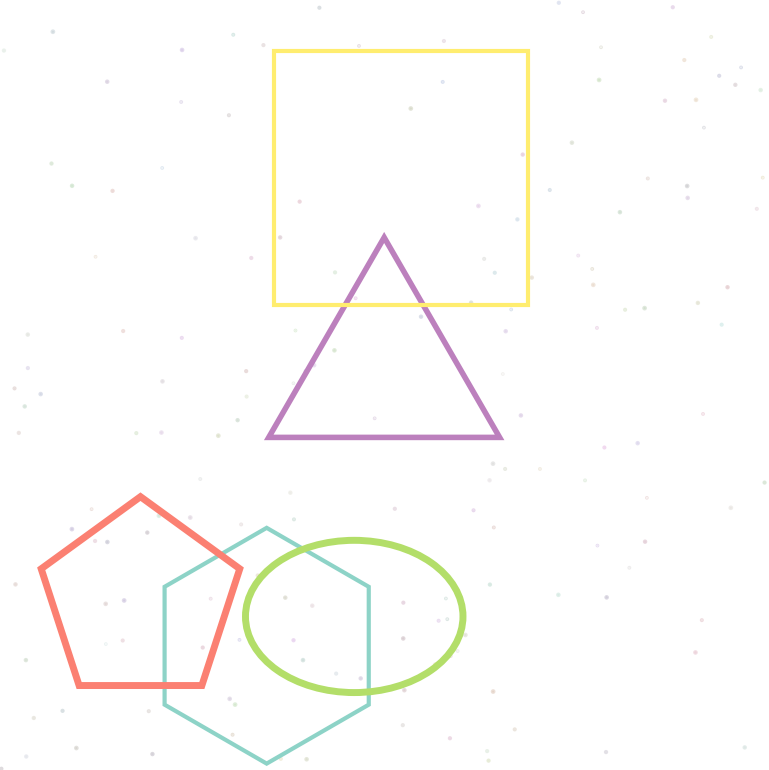[{"shape": "hexagon", "thickness": 1.5, "radius": 0.77, "center": [0.346, 0.161]}, {"shape": "pentagon", "thickness": 2.5, "radius": 0.68, "center": [0.182, 0.219]}, {"shape": "oval", "thickness": 2.5, "radius": 0.71, "center": [0.46, 0.199]}, {"shape": "triangle", "thickness": 2, "radius": 0.87, "center": [0.499, 0.519]}, {"shape": "square", "thickness": 1.5, "radius": 0.83, "center": [0.52, 0.769]}]